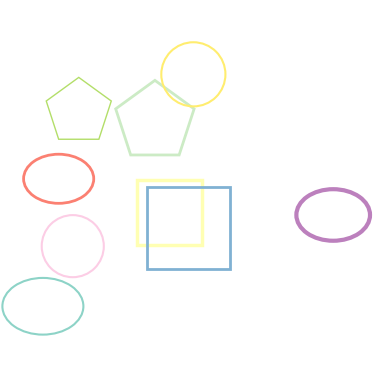[{"shape": "oval", "thickness": 1.5, "radius": 0.53, "center": [0.111, 0.205]}, {"shape": "square", "thickness": 2.5, "radius": 0.42, "center": [0.441, 0.448]}, {"shape": "oval", "thickness": 2, "radius": 0.46, "center": [0.152, 0.536]}, {"shape": "square", "thickness": 2, "radius": 0.53, "center": [0.49, 0.408]}, {"shape": "pentagon", "thickness": 1, "radius": 0.44, "center": [0.205, 0.71]}, {"shape": "circle", "thickness": 1.5, "radius": 0.4, "center": [0.189, 0.361]}, {"shape": "oval", "thickness": 3, "radius": 0.48, "center": [0.865, 0.442]}, {"shape": "pentagon", "thickness": 2, "radius": 0.54, "center": [0.402, 0.684]}, {"shape": "circle", "thickness": 1.5, "radius": 0.42, "center": [0.502, 0.807]}]